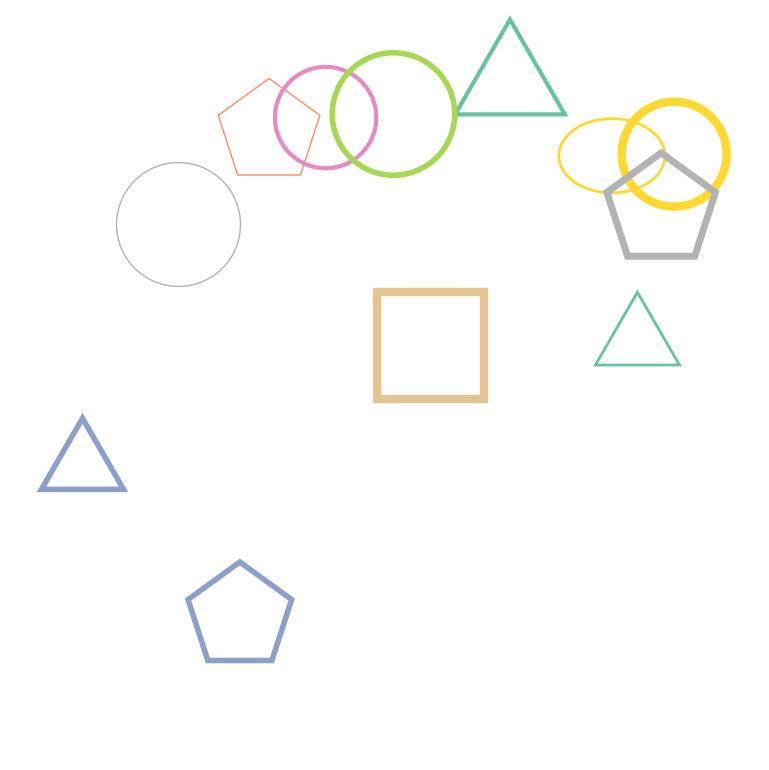[{"shape": "triangle", "thickness": 1.5, "radius": 0.41, "center": [0.662, 0.893]}, {"shape": "triangle", "thickness": 1, "radius": 0.32, "center": [0.828, 0.557]}, {"shape": "pentagon", "thickness": 0.5, "radius": 0.35, "center": [0.349, 0.829]}, {"shape": "pentagon", "thickness": 2, "radius": 0.35, "center": [0.311, 0.199]}, {"shape": "triangle", "thickness": 2, "radius": 0.31, "center": [0.107, 0.395]}, {"shape": "circle", "thickness": 1.5, "radius": 0.33, "center": [0.423, 0.847]}, {"shape": "circle", "thickness": 2, "radius": 0.4, "center": [0.511, 0.852]}, {"shape": "oval", "thickness": 1, "radius": 0.34, "center": [0.795, 0.798]}, {"shape": "circle", "thickness": 3, "radius": 0.34, "center": [0.876, 0.8]}, {"shape": "square", "thickness": 3, "radius": 0.35, "center": [0.559, 0.551]}, {"shape": "circle", "thickness": 0.5, "radius": 0.4, "center": [0.232, 0.708]}, {"shape": "pentagon", "thickness": 2.5, "radius": 0.37, "center": [0.859, 0.727]}]